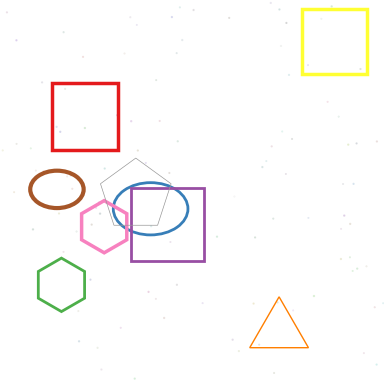[{"shape": "square", "thickness": 2.5, "radius": 0.43, "center": [0.221, 0.698]}, {"shape": "oval", "thickness": 2, "radius": 0.48, "center": [0.391, 0.458]}, {"shape": "hexagon", "thickness": 2, "radius": 0.35, "center": [0.16, 0.26]}, {"shape": "square", "thickness": 2, "radius": 0.48, "center": [0.435, 0.417]}, {"shape": "triangle", "thickness": 1, "radius": 0.44, "center": [0.725, 0.141]}, {"shape": "square", "thickness": 2.5, "radius": 0.42, "center": [0.869, 0.892]}, {"shape": "oval", "thickness": 3, "radius": 0.35, "center": [0.148, 0.508]}, {"shape": "hexagon", "thickness": 2.5, "radius": 0.34, "center": [0.271, 0.411]}, {"shape": "pentagon", "thickness": 0.5, "radius": 0.48, "center": [0.353, 0.493]}]